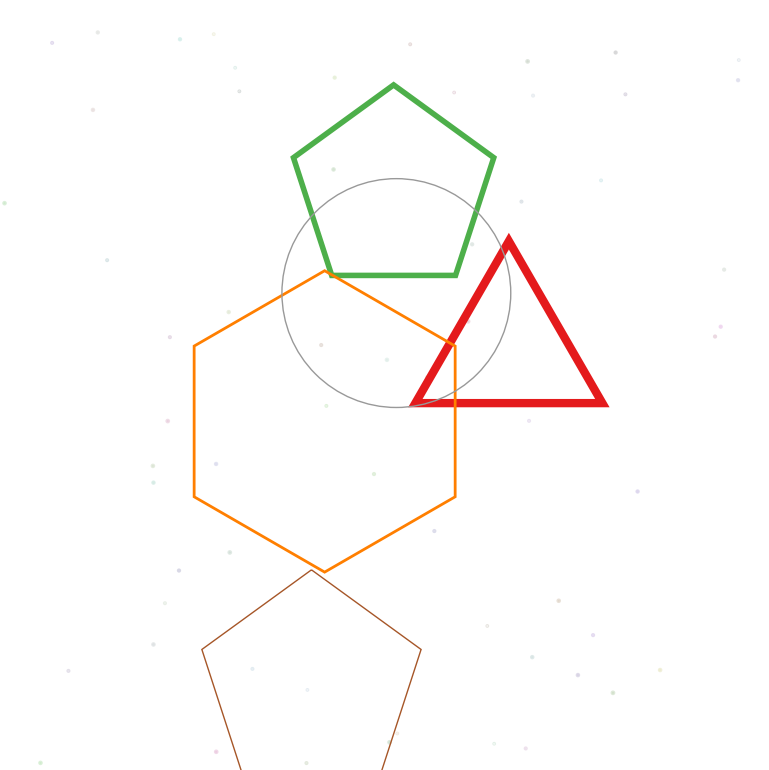[{"shape": "triangle", "thickness": 3, "radius": 0.7, "center": [0.661, 0.547]}, {"shape": "pentagon", "thickness": 2, "radius": 0.68, "center": [0.511, 0.753]}, {"shape": "hexagon", "thickness": 1, "radius": 0.98, "center": [0.422, 0.453]}, {"shape": "pentagon", "thickness": 0.5, "radius": 0.75, "center": [0.405, 0.11]}, {"shape": "circle", "thickness": 0.5, "radius": 0.74, "center": [0.515, 0.619]}]